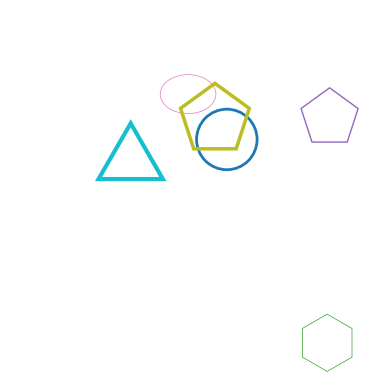[{"shape": "circle", "thickness": 2, "radius": 0.39, "center": [0.589, 0.638]}, {"shape": "hexagon", "thickness": 0.5, "radius": 0.37, "center": [0.85, 0.11]}, {"shape": "pentagon", "thickness": 1, "radius": 0.39, "center": [0.856, 0.694]}, {"shape": "oval", "thickness": 0.5, "radius": 0.36, "center": [0.488, 0.756]}, {"shape": "pentagon", "thickness": 2.5, "radius": 0.47, "center": [0.558, 0.69]}, {"shape": "triangle", "thickness": 3, "radius": 0.48, "center": [0.339, 0.583]}]